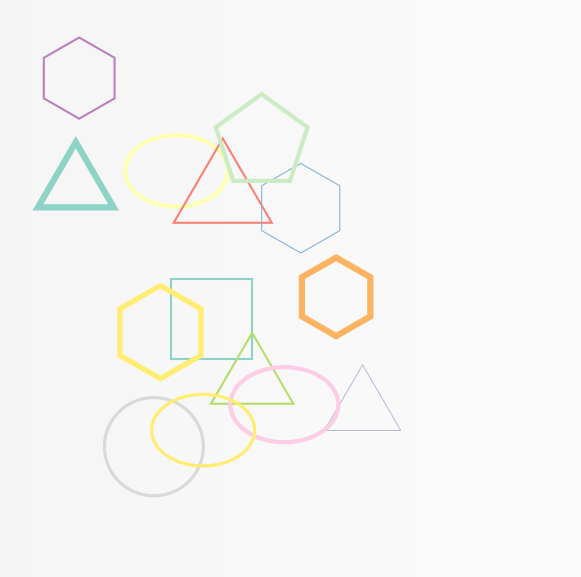[{"shape": "square", "thickness": 1, "radius": 0.35, "center": [0.364, 0.447]}, {"shape": "triangle", "thickness": 3, "radius": 0.38, "center": [0.13, 0.678]}, {"shape": "oval", "thickness": 2, "radius": 0.44, "center": [0.303, 0.703]}, {"shape": "triangle", "thickness": 0.5, "radius": 0.38, "center": [0.624, 0.292]}, {"shape": "triangle", "thickness": 1, "radius": 0.49, "center": [0.383, 0.662]}, {"shape": "hexagon", "thickness": 0.5, "radius": 0.39, "center": [0.517, 0.639]}, {"shape": "hexagon", "thickness": 3, "radius": 0.34, "center": [0.578, 0.485]}, {"shape": "triangle", "thickness": 1, "radius": 0.41, "center": [0.434, 0.341]}, {"shape": "oval", "thickness": 2, "radius": 0.46, "center": [0.489, 0.298]}, {"shape": "circle", "thickness": 1.5, "radius": 0.43, "center": [0.265, 0.226]}, {"shape": "hexagon", "thickness": 1, "radius": 0.35, "center": [0.136, 0.864]}, {"shape": "pentagon", "thickness": 2, "radius": 0.42, "center": [0.45, 0.753]}, {"shape": "oval", "thickness": 1.5, "radius": 0.44, "center": [0.349, 0.254]}, {"shape": "hexagon", "thickness": 2.5, "radius": 0.4, "center": [0.276, 0.424]}]